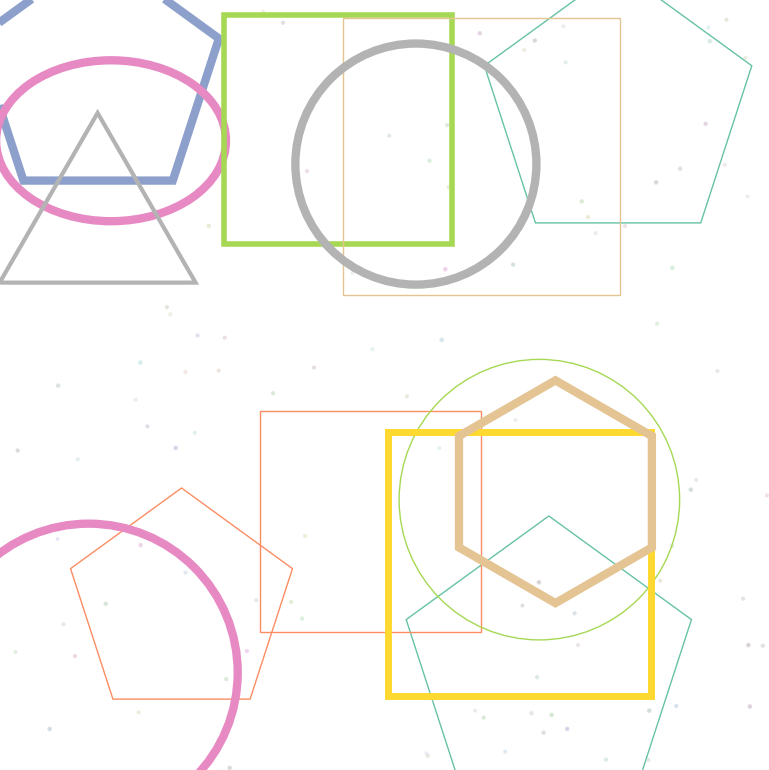[{"shape": "pentagon", "thickness": 0.5, "radius": 0.91, "center": [0.803, 0.858]}, {"shape": "pentagon", "thickness": 0.5, "radius": 0.97, "center": [0.713, 0.135]}, {"shape": "square", "thickness": 0.5, "radius": 0.72, "center": [0.481, 0.322]}, {"shape": "pentagon", "thickness": 0.5, "radius": 0.76, "center": [0.236, 0.215]}, {"shape": "pentagon", "thickness": 3, "radius": 0.82, "center": [0.127, 0.899]}, {"shape": "oval", "thickness": 3, "radius": 0.75, "center": [0.144, 0.817]}, {"shape": "circle", "thickness": 3, "radius": 0.97, "center": [0.115, 0.126]}, {"shape": "square", "thickness": 2, "radius": 0.74, "center": [0.439, 0.832]}, {"shape": "circle", "thickness": 0.5, "radius": 0.91, "center": [0.7, 0.351]}, {"shape": "square", "thickness": 2.5, "radius": 0.86, "center": [0.674, 0.268]}, {"shape": "hexagon", "thickness": 3, "radius": 0.72, "center": [0.721, 0.361]}, {"shape": "square", "thickness": 0.5, "radius": 0.9, "center": [0.625, 0.797]}, {"shape": "triangle", "thickness": 1.5, "radius": 0.73, "center": [0.127, 0.706]}, {"shape": "circle", "thickness": 3, "radius": 0.78, "center": [0.54, 0.787]}]